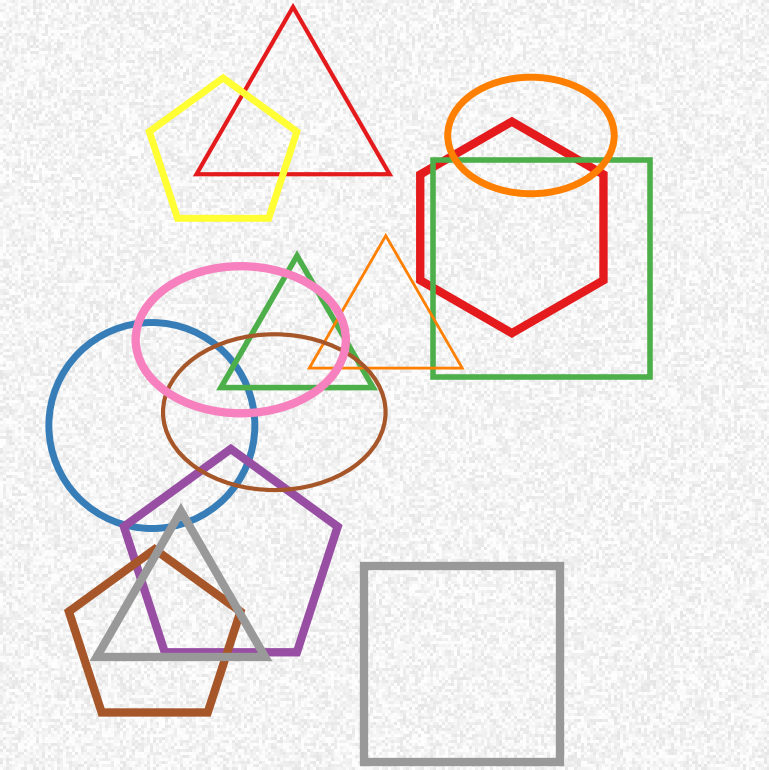[{"shape": "hexagon", "thickness": 3, "radius": 0.69, "center": [0.665, 0.705]}, {"shape": "triangle", "thickness": 1.5, "radius": 0.72, "center": [0.381, 0.846]}, {"shape": "circle", "thickness": 2.5, "radius": 0.67, "center": [0.197, 0.447]}, {"shape": "square", "thickness": 2, "radius": 0.7, "center": [0.703, 0.651]}, {"shape": "triangle", "thickness": 2, "radius": 0.57, "center": [0.386, 0.554]}, {"shape": "pentagon", "thickness": 3, "radius": 0.73, "center": [0.3, 0.271]}, {"shape": "oval", "thickness": 2.5, "radius": 0.54, "center": [0.69, 0.824]}, {"shape": "triangle", "thickness": 1, "radius": 0.57, "center": [0.501, 0.579]}, {"shape": "pentagon", "thickness": 2.5, "radius": 0.5, "center": [0.29, 0.798]}, {"shape": "oval", "thickness": 1.5, "radius": 0.72, "center": [0.356, 0.465]}, {"shape": "pentagon", "thickness": 3, "radius": 0.59, "center": [0.201, 0.17]}, {"shape": "oval", "thickness": 3, "radius": 0.68, "center": [0.313, 0.559]}, {"shape": "square", "thickness": 3, "radius": 0.64, "center": [0.6, 0.138]}, {"shape": "triangle", "thickness": 3, "radius": 0.63, "center": [0.235, 0.21]}]